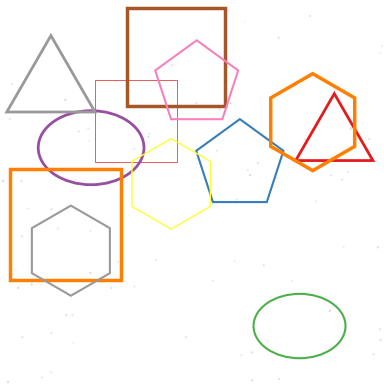[{"shape": "square", "thickness": 0.5, "radius": 0.53, "center": [0.352, 0.687]}, {"shape": "triangle", "thickness": 2, "radius": 0.58, "center": [0.868, 0.641]}, {"shape": "pentagon", "thickness": 1.5, "radius": 0.6, "center": [0.623, 0.571]}, {"shape": "oval", "thickness": 1.5, "radius": 0.6, "center": [0.778, 0.153]}, {"shape": "oval", "thickness": 2, "radius": 0.69, "center": [0.237, 0.616]}, {"shape": "hexagon", "thickness": 2.5, "radius": 0.63, "center": [0.812, 0.683]}, {"shape": "square", "thickness": 2.5, "radius": 0.72, "center": [0.171, 0.416]}, {"shape": "hexagon", "thickness": 1, "radius": 0.59, "center": [0.445, 0.522]}, {"shape": "square", "thickness": 2.5, "radius": 0.64, "center": [0.456, 0.852]}, {"shape": "pentagon", "thickness": 1.5, "radius": 0.57, "center": [0.511, 0.782]}, {"shape": "triangle", "thickness": 2, "radius": 0.66, "center": [0.132, 0.775]}, {"shape": "hexagon", "thickness": 1.5, "radius": 0.59, "center": [0.184, 0.349]}]